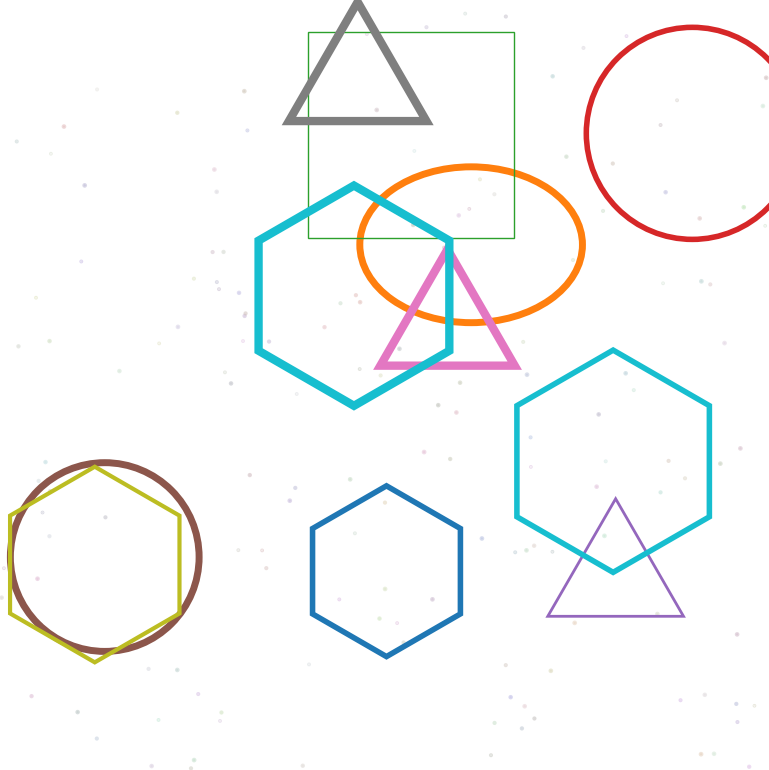[{"shape": "hexagon", "thickness": 2, "radius": 0.55, "center": [0.502, 0.258]}, {"shape": "oval", "thickness": 2.5, "radius": 0.72, "center": [0.612, 0.682]}, {"shape": "square", "thickness": 0.5, "radius": 0.67, "center": [0.534, 0.825]}, {"shape": "circle", "thickness": 2, "radius": 0.69, "center": [0.899, 0.827]}, {"shape": "triangle", "thickness": 1, "radius": 0.51, "center": [0.8, 0.251]}, {"shape": "circle", "thickness": 2.5, "radius": 0.61, "center": [0.136, 0.277]}, {"shape": "triangle", "thickness": 3, "radius": 0.5, "center": [0.581, 0.576]}, {"shape": "triangle", "thickness": 3, "radius": 0.52, "center": [0.465, 0.894]}, {"shape": "hexagon", "thickness": 1.5, "radius": 0.64, "center": [0.123, 0.267]}, {"shape": "hexagon", "thickness": 2, "radius": 0.72, "center": [0.796, 0.401]}, {"shape": "hexagon", "thickness": 3, "radius": 0.72, "center": [0.46, 0.616]}]